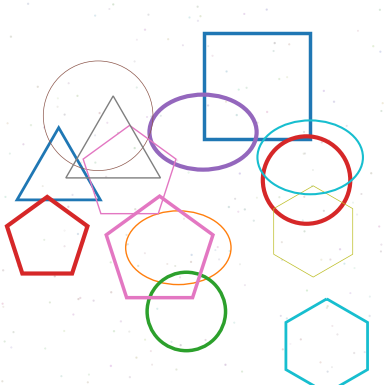[{"shape": "square", "thickness": 2.5, "radius": 0.69, "center": [0.667, 0.776]}, {"shape": "triangle", "thickness": 2, "radius": 0.63, "center": [0.152, 0.543]}, {"shape": "oval", "thickness": 1, "radius": 0.68, "center": [0.463, 0.357]}, {"shape": "circle", "thickness": 2.5, "radius": 0.51, "center": [0.484, 0.191]}, {"shape": "pentagon", "thickness": 3, "radius": 0.55, "center": [0.123, 0.379]}, {"shape": "circle", "thickness": 3, "radius": 0.57, "center": [0.796, 0.532]}, {"shape": "oval", "thickness": 3, "radius": 0.7, "center": [0.527, 0.657]}, {"shape": "circle", "thickness": 0.5, "radius": 0.71, "center": [0.255, 0.699]}, {"shape": "pentagon", "thickness": 2.5, "radius": 0.73, "center": [0.415, 0.345]}, {"shape": "pentagon", "thickness": 1, "radius": 0.63, "center": [0.337, 0.548]}, {"shape": "triangle", "thickness": 1, "radius": 0.71, "center": [0.294, 0.609]}, {"shape": "hexagon", "thickness": 0.5, "radius": 0.59, "center": [0.814, 0.399]}, {"shape": "oval", "thickness": 1.5, "radius": 0.69, "center": [0.806, 0.591]}, {"shape": "hexagon", "thickness": 2, "radius": 0.61, "center": [0.849, 0.101]}]